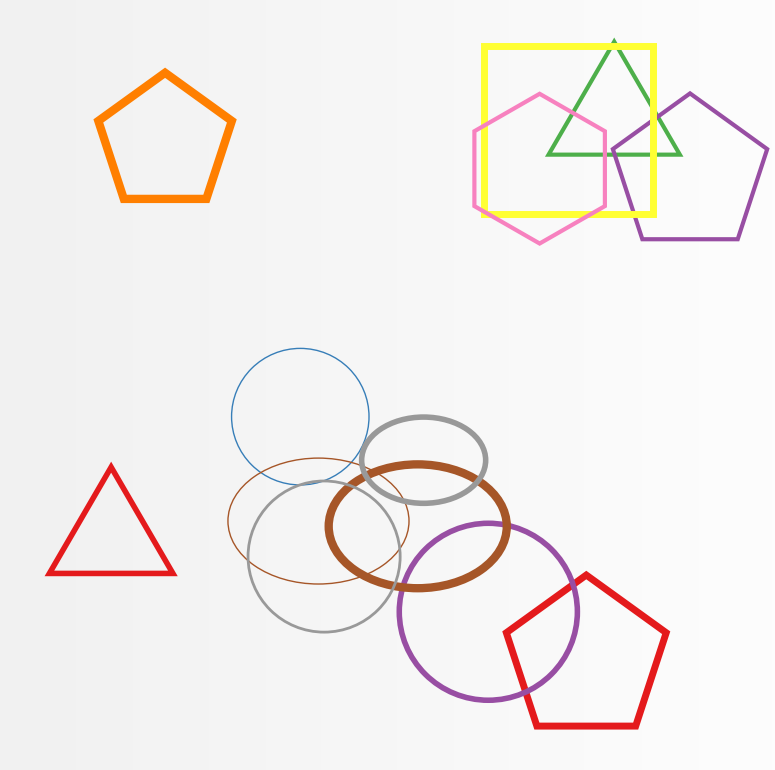[{"shape": "pentagon", "thickness": 2.5, "radius": 0.54, "center": [0.756, 0.145]}, {"shape": "triangle", "thickness": 2, "radius": 0.46, "center": [0.143, 0.301]}, {"shape": "circle", "thickness": 0.5, "radius": 0.44, "center": [0.387, 0.459]}, {"shape": "triangle", "thickness": 1.5, "radius": 0.49, "center": [0.793, 0.848]}, {"shape": "circle", "thickness": 2, "radius": 0.57, "center": [0.63, 0.206]}, {"shape": "pentagon", "thickness": 1.5, "radius": 0.52, "center": [0.89, 0.774]}, {"shape": "pentagon", "thickness": 3, "radius": 0.45, "center": [0.213, 0.815]}, {"shape": "square", "thickness": 2.5, "radius": 0.55, "center": [0.734, 0.831]}, {"shape": "oval", "thickness": 3, "radius": 0.57, "center": [0.539, 0.317]}, {"shape": "oval", "thickness": 0.5, "radius": 0.58, "center": [0.411, 0.323]}, {"shape": "hexagon", "thickness": 1.5, "radius": 0.49, "center": [0.696, 0.781]}, {"shape": "oval", "thickness": 2, "radius": 0.4, "center": [0.547, 0.402]}, {"shape": "circle", "thickness": 1, "radius": 0.49, "center": [0.418, 0.277]}]